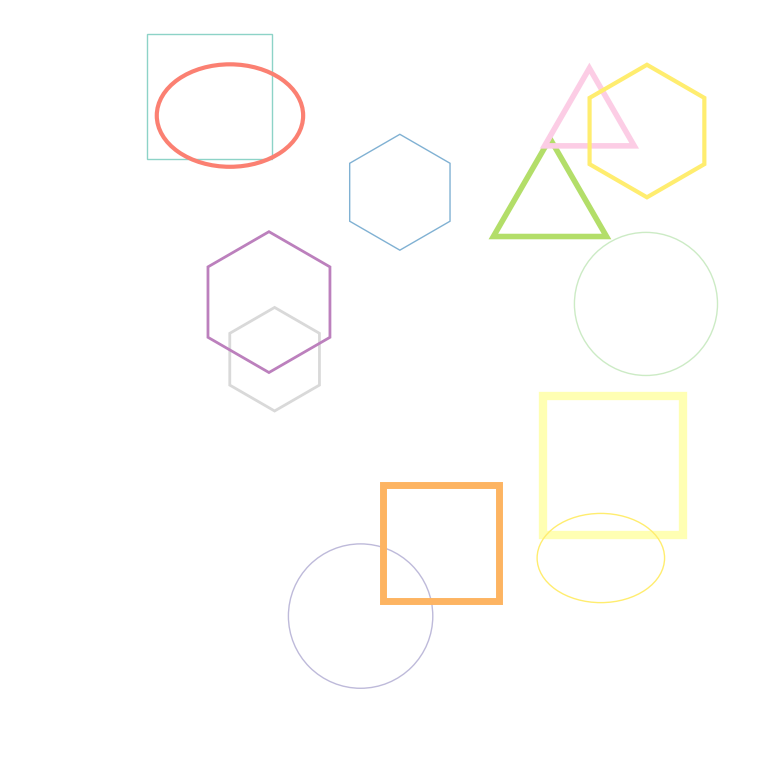[{"shape": "square", "thickness": 0.5, "radius": 0.41, "center": [0.272, 0.874]}, {"shape": "square", "thickness": 3, "radius": 0.45, "center": [0.796, 0.395]}, {"shape": "circle", "thickness": 0.5, "radius": 0.47, "center": [0.468, 0.2]}, {"shape": "oval", "thickness": 1.5, "radius": 0.48, "center": [0.299, 0.85]}, {"shape": "hexagon", "thickness": 0.5, "radius": 0.38, "center": [0.519, 0.75]}, {"shape": "square", "thickness": 2.5, "radius": 0.38, "center": [0.573, 0.295]}, {"shape": "triangle", "thickness": 2, "radius": 0.42, "center": [0.714, 0.735]}, {"shape": "triangle", "thickness": 2, "radius": 0.34, "center": [0.765, 0.844]}, {"shape": "hexagon", "thickness": 1, "radius": 0.34, "center": [0.357, 0.533]}, {"shape": "hexagon", "thickness": 1, "radius": 0.46, "center": [0.349, 0.608]}, {"shape": "circle", "thickness": 0.5, "radius": 0.46, "center": [0.839, 0.605]}, {"shape": "oval", "thickness": 0.5, "radius": 0.41, "center": [0.78, 0.275]}, {"shape": "hexagon", "thickness": 1.5, "radius": 0.43, "center": [0.84, 0.83]}]